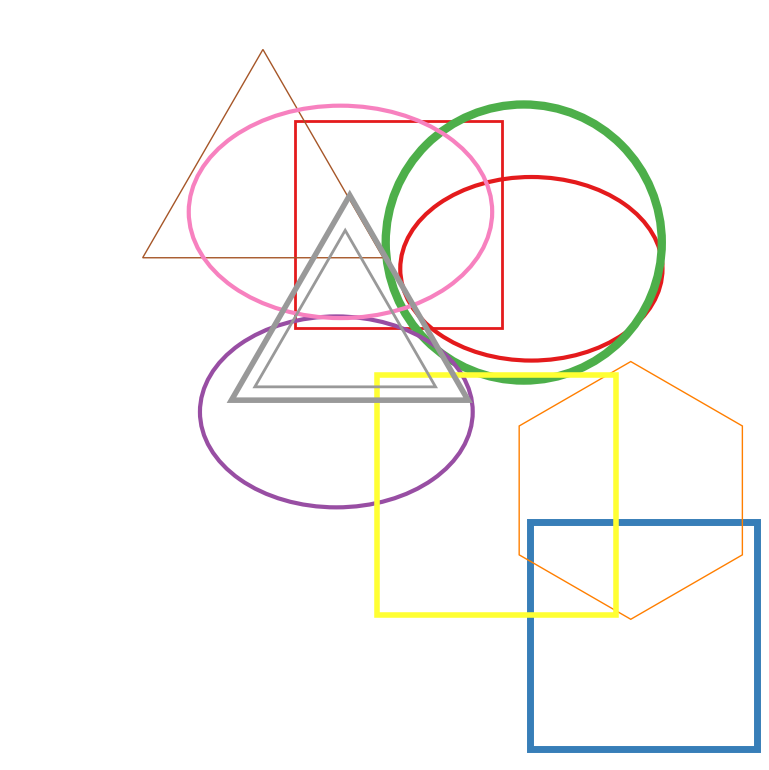[{"shape": "square", "thickness": 1, "radius": 0.67, "center": [0.517, 0.708]}, {"shape": "oval", "thickness": 1.5, "radius": 0.85, "center": [0.69, 0.651]}, {"shape": "square", "thickness": 2.5, "radius": 0.74, "center": [0.835, 0.174]}, {"shape": "circle", "thickness": 3, "radius": 0.9, "center": [0.68, 0.685]}, {"shape": "oval", "thickness": 1.5, "radius": 0.89, "center": [0.437, 0.465]}, {"shape": "hexagon", "thickness": 0.5, "radius": 0.84, "center": [0.819, 0.363]}, {"shape": "square", "thickness": 2, "radius": 0.78, "center": [0.645, 0.357]}, {"shape": "triangle", "thickness": 0.5, "radius": 0.9, "center": [0.341, 0.755]}, {"shape": "oval", "thickness": 1.5, "radius": 0.99, "center": [0.442, 0.725]}, {"shape": "triangle", "thickness": 1, "radius": 0.68, "center": [0.448, 0.565]}, {"shape": "triangle", "thickness": 2, "radius": 0.89, "center": [0.454, 0.569]}]